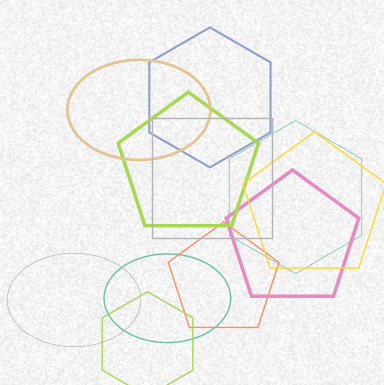[{"shape": "oval", "thickness": 1, "radius": 0.82, "center": [0.435, 0.225]}, {"shape": "hexagon", "thickness": 0.5, "radius": 0.99, "center": [0.768, 0.488]}, {"shape": "pentagon", "thickness": 1, "radius": 0.76, "center": [0.581, 0.272]}, {"shape": "hexagon", "thickness": 1.5, "radius": 0.91, "center": [0.545, 0.747]}, {"shape": "pentagon", "thickness": 2.5, "radius": 0.91, "center": [0.76, 0.377]}, {"shape": "hexagon", "thickness": 1, "radius": 0.68, "center": [0.383, 0.106]}, {"shape": "pentagon", "thickness": 2.5, "radius": 0.96, "center": [0.489, 0.569]}, {"shape": "pentagon", "thickness": 1, "radius": 0.98, "center": [0.817, 0.462]}, {"shape": "oval", "thickness": 2, "radius": 0.93, "center": [0.361, 0.715]}, {"shape": "square", "thickness": 1, "radius": 0.78, "center": [0.552, 0.537]}, {"shape": "oval", "thickness": 0.5, "radius": 0.87, "center": [0.192, 0.221]}]